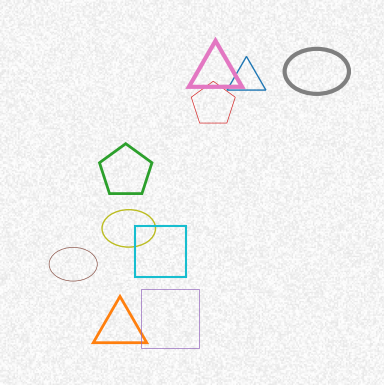[{"shape": "triangle", "thickness": 1, "radius": 0.29, "center": [0.64, 0.795]}, {"shape": "triangle", "thickness": 2, "radius": 0.4, "center": [0.312, 0.15]}, {"shape": "pentagon", "thickness": 2, "radius": 0.36, "center": [0.327, 0.555]}, {"shape": "pentagon", "thickness": 0.5, "radius": 0.3, "center": [0.554, 0.729]}, {"shape": "square", "thickness": 0.5, "radius": 0.38, "center": [0.442, 0.173]}, {"shape": "oval", "thickness": 0.5, "radius": 0.31, "center": [0.19, 0.314]}, {"shape": "triangle", "thickness": 3, "radius": 0.4, "center": [0.56, 0.814]}, {"shape": "oval", "thickness": 3, "radius": 0.42, "center": [0.823, 0.815]}, {"shape": "oval", "thickness": 1, "radius": 0.35, "center": [0.334, 0.407]}, {"shape": "square", "thickness": 1.5, "radius": 0.33, "center": [0.417, 0.346]}]